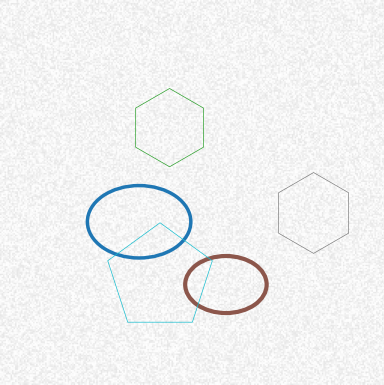[{"shape": "oval", "thickness": 2.5, "radius": 0.67, "center": [0.361, 0.424]}, {"shape": "hexagon", "thickness": 0.5, "radius": 0.51, "center": [0.44, 0.668]}, {"shape": "oval", "thickness": 3, "radius": 0.53, "center": [0.587, 0.261]}, {"shape": "hexagon", "thickness": 0.5, "radius": 0.53, "center": [0.815, 0.447]}, {"shape": "pentagon", "thickness": 0.5, "radius": 0.71, "center": [0.416, 0.279]}]